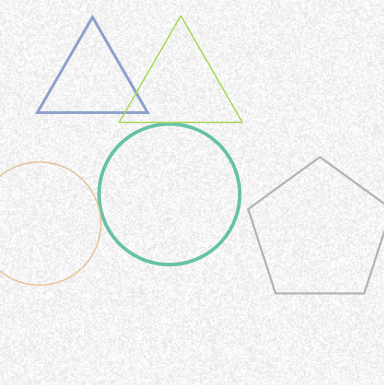[{"shape": "circle", "thickness": 2.5, "radius": 0.91, "center": [0.44, 0.495]}, {"shape": "triangle", "thickness": 2, "radius": 0.83, "center": [0.24, 0.79]}, {"shape": "triangle", "thickness": 1, "radius": 0.92, "center": [0.47, 0.774]}, {"shape": "circle", "thickness": 1, "radius": 0.8, "center": [0.102, 0.419]}, {"shape": "pentagon", "thickness": 1.5, "radius": 0.98, "center": [0.831, 0.396]}]